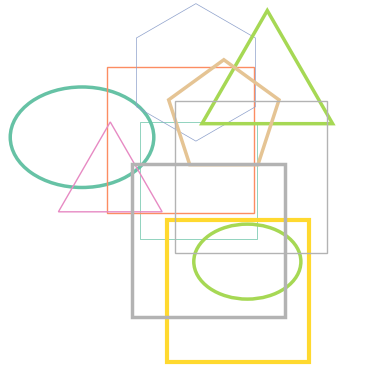[{"shape": "oval", "thickness": 2.5, "radius": 0.93, "center": [0.213, 0.644]}, {"shape": "square", "thickness": 0.5, "radius": 0.76, "center": [0.515, 0.531]}, {"shape": "square", "thickness": 1, "radius": 0.95, "center": [0.469, 0.637]}, {"shape": "hexagon", "thickness": 0.5, "radius": 0.89, "center": [0.509, 0.812]}, {"shape": "triangle", "thickness": 1, "radius": 0.78, "center": [0.286, 0.528]}, {"shape": "triangle", "thickness": 2.5, "radius": 0.98, "center": [0.694, 0.777]}, {"shape": "oval", "thickness": 2.5, "radius": 0.7, "center": [0.642, 0.32]}, {"shape": "square", "thickness": 3, "radius": 0.92, "center": [0.619, 0.245]}, {"shape": "pentagon", "thickness": 2.5, "radius": 0.75, "center": [0.581, 0.694]}, {"shape": "square", "thickness": 2.5, "radius": 0.99, "center": [0.541, 0.375]}, {"shape": "square", "thickness": 1, "radius": 0.99, "center": [0.651, 0.54]}]